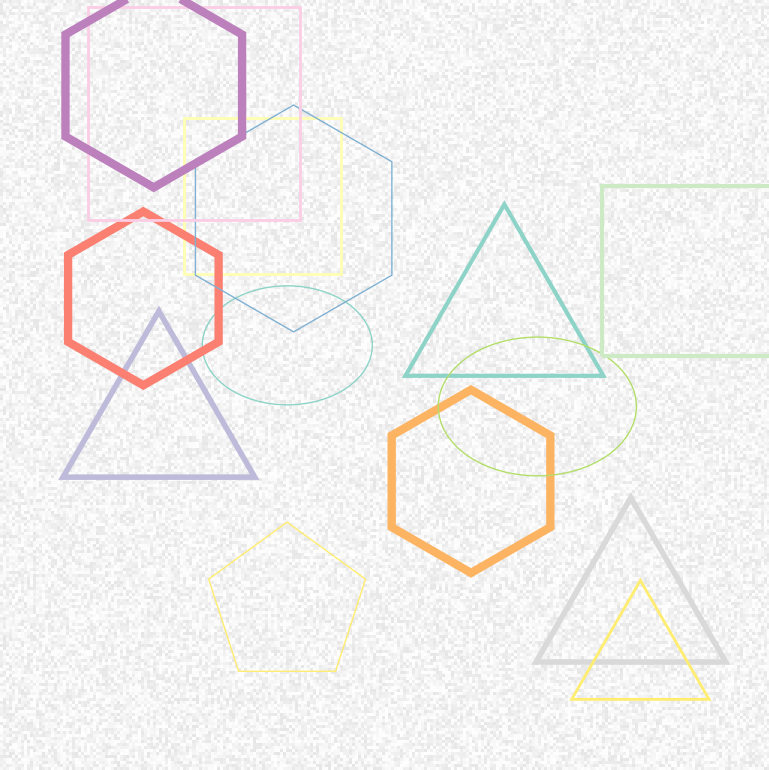[{"shape": "oval", "thickness": 0.5, "radius": 0.55, "center": [0.373, 0.552]}, {"shape": "triangle", "thickness": 1.5, "radius": 0.74, "center": [0.655, 0.586]}, {"shape": "square", "thickness": 1, "radius": 0.51, "center": [0.341, 0.746]}, {"shape": "triangle", "thickness": 2, "radius": 0.72, "center": [0.206, 0.452]}, {"shape": "hexagon", "thickness": 3, "radius": 0.56, "center": [0.186, 0.612]}, {"shape": "hexagon", "thickness": 0.5, "radius": 0.74, "center": [0.381, 0.716]}, {"shape": "hexagon", "thickness": 3, "radius": 0.59, "center": [0.612, 0.375]}, {"shape": "oval", "thickness": 0.5, "radius": 0.64, "center": [0.698, 0.472]}, {"shape": "square", "thickness": 1, "radius": 0.69, "center": [0.252, 0.852]}, {"shape": "triangle", "thickness": 2, "radius": 0.71, "center": [0.819, 0.211]}, {"shape": "hexagon", "thickness": 3, "radius": 0.66, "center": [0.2, 0.889]}, {"shape": "square", "thickness": 1.5, "radius": 0.55, "center": [0.892, 0.648]}, {"shape": "triangle", "thickness": 1, "radius": 0.52, "center": [0.832, 0.143]}, {"shape": "pentagon", "thickness": 0.5, "radius": 0.54, "center": [0.373, 0.215]}]